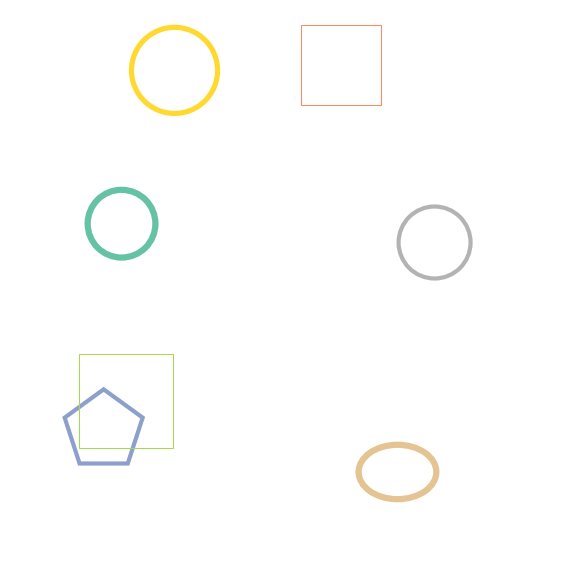[{"shape": "circle", "thickness": 3, "radius": 0.29, "center": [0.21, 0.612]}, {"shape": "square", "thickness": 0.5, "radius": 0.35, "center": [0.59, 0.886]}, {"shape": "pentagon", "thickness": 2, "radius": 0.36, "center": [0.18, 0.254]}, {"shape": "square", "thickness": 0.5, "radius": 0.41, "center": [0.218, 0.304]}, {"shape": "circle", "thickness": 2.5, "radius": 0.37, "center": [0.302, 0.877]}, {"shape": "oval", "thickness": 3, "radius": 0.34, "center": [0.688, 0.182]}, {"shape": "circle", "thickness": 2, "radius": 0.31, "center": [0.753, 0.579]}]